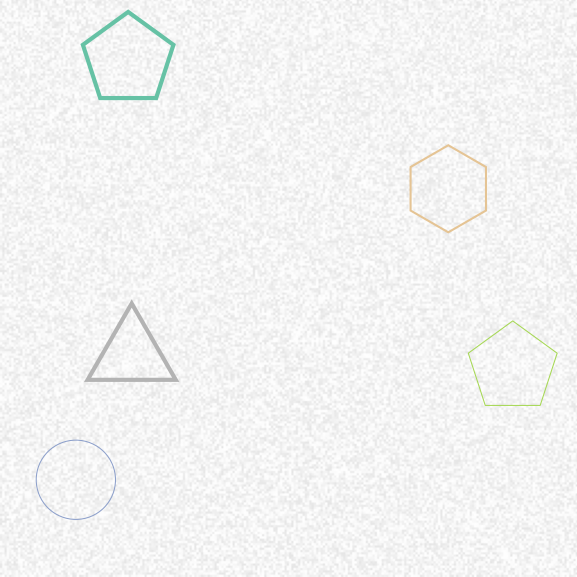[{"shape": "pentagon", "thickness": 2, "radius": 0.41, "center": [0.222, 0.896]}, {"shape": "circle", "thickness": 0.5, "radius": 0.34, "center": [0.131, 0.168]}, {"shape": "pentagon", "thickness": 0.5, "radius": 0.4, "center": [0.888, 0.363]}, {"shape": "hexagon", "thickness": 1, "radius": 0.38, "center": [0.776, 0.672]}, {"shape": "triangle", "thickness": 2, "radius": 0.44, "center": [0.228, 0.385]}]